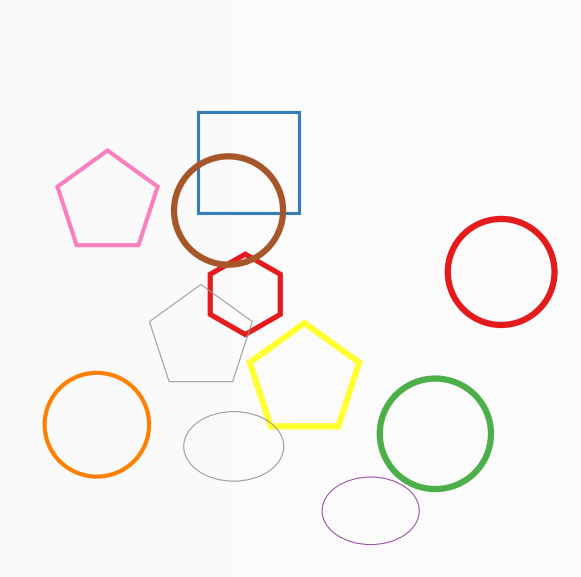[{"shape": "hexagon", "thickness": 2.5, "radius": 0.35, "center": [0.422, 0.489]}, {"shape": "circle", "thickness": 3, "radius": 0.46, "center": [0.862, 0.528]}, {"shape": "square", "thickness": 1.5, "radius": 0.44, "center": [0.428, 0.717]}, {"shape": "circle", "thickness": 3, "radius": 0.48, "center": [0.749, 0.248]}, {"shape": "oval", "thickness": 0.5, "radius": 0.42, "center": [0.638, 0.115]}, {"shape": "circle", "thickness": 2, "radius": 0.45, "center": [0.167, 0.264]}, {"shape": "pentagon", "thickness": 3, "radius": 0.49, "center": [0.524, 0.341]}, {"shape": "circle", "thickness": 3, "radius": 0.47, "center": [0.393, 0.635]}, {"shape": "pentagon", "thickness": 2, "radius": 0.45, "center": [0.185, 0.648]}, {"shape": "pentagon", "thickness": 0.5, "radius": 0.46, "center": [0.346, 0.414]}, {"shape": "oval", "thickness": 0.5, "radius": 0.43, "center": [0.402, 0.226]}]